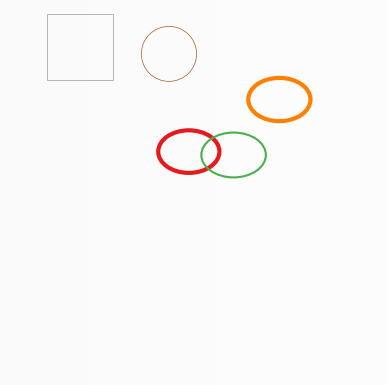[{"shape": "oval", "thickness": 3, "radius": 0.4, "center": [0.487, 0.606]}, {"shape": "oval", "thickness": 1.5, "radius": 0.42, "center": [0.603, 0.597]}, {"shape": "oval", "thickness": 3, "radius": 0.4, "center": [0.721, 0.741]}, {"shape": "circle", "thickness": 0.5, "radius": 0.36, "center": [0.436, 0.86]}, {"shape": "square", "thickness": 0.5, "radius": 0.43, "center": [0.205, 0.878]}]